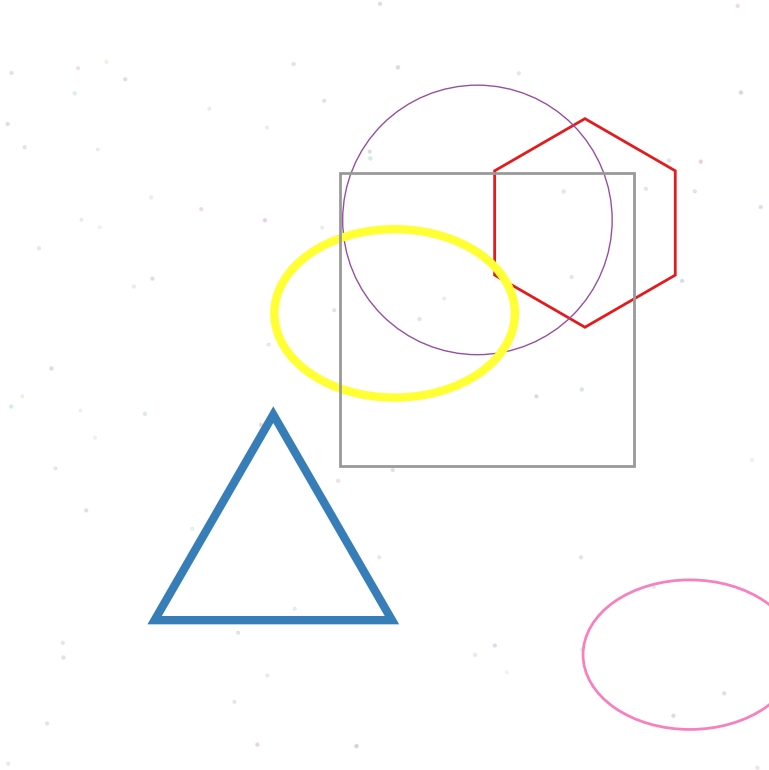[{"shape": "hexagon", "thickness": 1, "radius": 0.68, "center": [0.76, 0.71]}, {"shape": "triangle", "thickness": 3, "radius": 0.89, "center": [0.355, 0.284]}, {"shape": "circle", "thickness": 0.5, "radius": 0.87, "center": [0.62, 0.714]}, {"shape": "oval", "thickness": 3, "radius": 0.78, "center": [0.512, 0.593]}, {"shape": "oval", "thickness": 1, "radius": 0.69, "center": [0.896, 0.15]}, {"shape": "square", "thickness": 1, "radius": 0.95, "center": [0.633, 0.585]}]